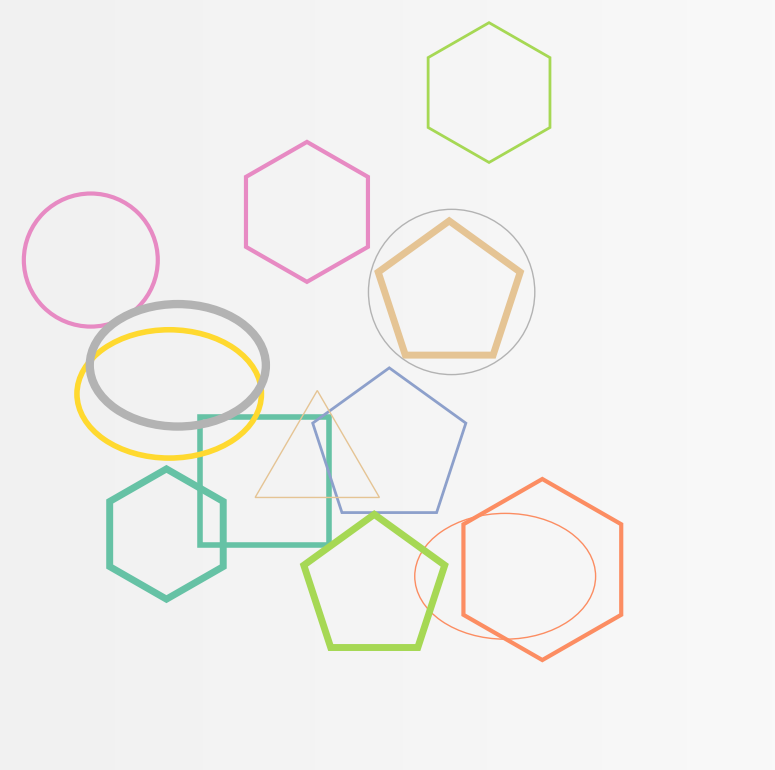[{"shape": "hexagon", "thickness": 2.5, "radius": 0.42, "center": [0.215, 0.306]}, {"shape": "square", "thickness": 2, "radius": 0.42, "center": [0.341, 0.376]}, {"shape": "oval", "thickness": 0.5, "radius": 0.58, "center": [0.652, 0.252]}, {"shape": "hexagon", "thickness": 1.5, "radius": 0.59, "center": [0.7, 0.26]}, {"shape": "pentagon", "thickness": 1, "radius": 0.52, "center": [0.502, 0.418]}, {"shape": "circle", "thickness": 1.5, "radius": 0.43, "center": [0.117, 0.662]}, {"shape": "hexagon", "thickness": 1.5, "radius": 0.45, "center": [0.396, 0.725]}, {"shape": "hexagon", "thickness": 1, "radius": 0.45, "center": [0.631, 0.88]}, {"shape": "pentagon", "thickness": 2.5, "radius": 0.48, "center": [0.483, 0.236]}, {"shape": "oval", "thickness": 2, "radius": 0.6, "center": [0.218, 0.488]}, {"shape": "triangle", "thickness": 0.5, "radius": 0.46, "center": [0.409, 0.4]}, {"shape": "pentagon", "thickness": 2.5, "radius": 0.48, "center": [0.58, 0.617]}, {"shape": "oval", "thickness": 3, "radius": 0.57, "center": [0.229, 0.526]}, {"shape": "circle", "thickness": 0.5, "radius": 0.54, "center": [0.583, 0.621]}]